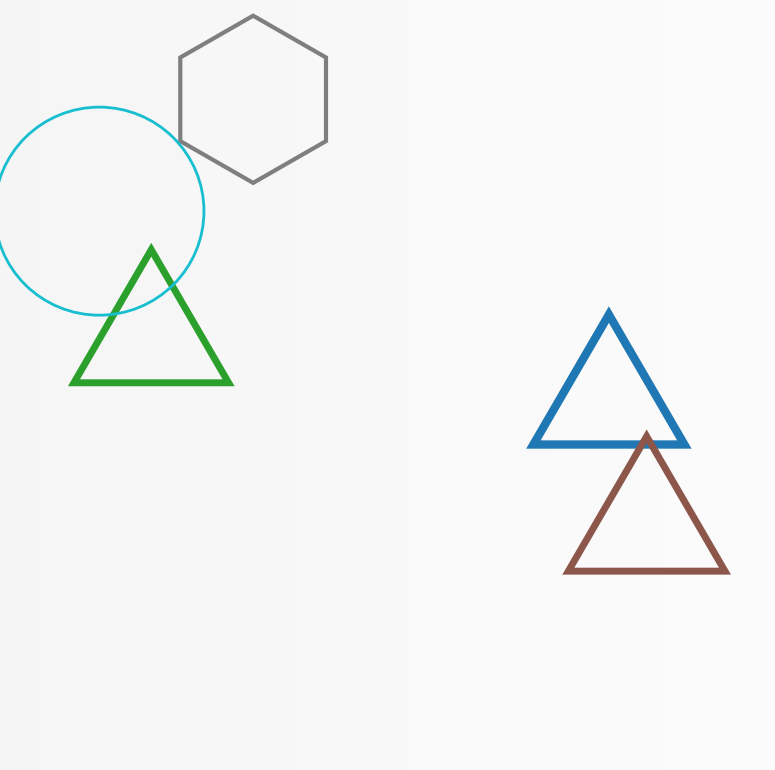[{"shape": "triangle", "thickness": 3, "radius": 0.56, "center": [0.786, 0.479]}, {"shape": "triangle", "thickness": 2.5, "radius": 0.58, "center": [0.195, 0.56]}, {"shape": "triangle", "thickness": 2.5, "radius": 0.58, "center": [0.834, 0.317]}, {"shape": "hexagon", "thickness": 1.5, "radius": 0.54, "center": [0.327, 0.871]}, {"shape": "circle", "thickness": 1, "radius": 0.68, "center": [0.128, 0.726]}]